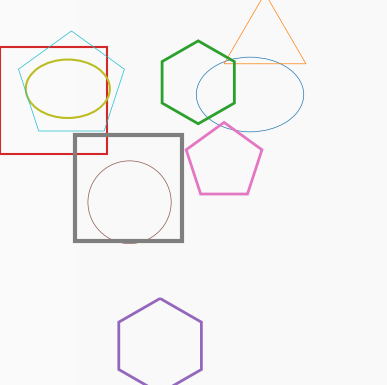[{"shape": "oval", "thickness": 0.5, "radius": 0.69, "center": [0.645, 0.755]}, {"shape": "triangle", "thickness": 0.5, "radius": 0.61, "center": [0.684, 0.895]}, {"shape": "hexagon", "thickness": 2, "radius": 0.54, "center": [0.512, 0.786]}, {"shape": "square", "thickness": 1.5, "radius": 0.69, "center": [0.138, 0.739]}, {"shape": "hexagon", "thickness": 2, "radius": 0.62, "center": [0.413, 0.102]}, {"shape": "circle", "thickness": 0.5, "radius": 0.54, "center": [0.334, 0.475]}, {"shape": "pentagon", "thickness": 2, "radius": 0.51, "center": [0.578, 0.579]}, {"shape": "square", "thickness": 3, "radius": 0.69, "center": [0.333, 0.511]}, {"shape": "oval", "thickness": 1.5, "radius": 0.54, "center": [0.175, 0.769]}, {"shape": "pentagon", "thickness": 0.5, "radius": 0.72, "center": [0.184, 0.776]}]